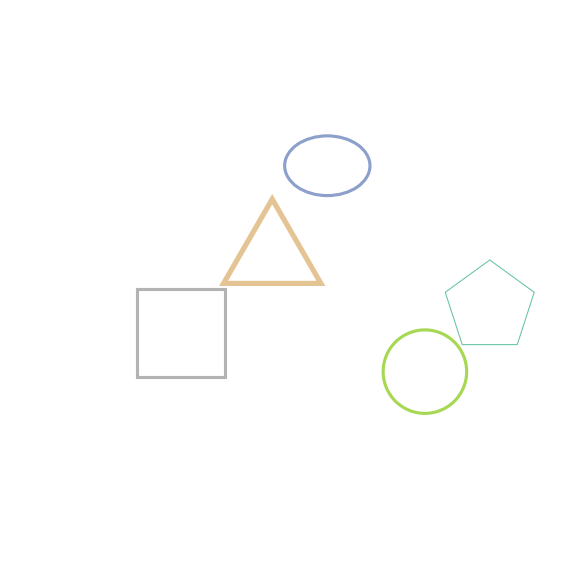[{"shape": "pentagon", "thickness": 0.5, "radius": 0.41, "center": [0.848, 0.468]}, {"shape": "oval", "thickness": 1.5, "radius": 0.37, "center": [0.567, 0.712]}, {"shape": "circle", "thickness": 1.5, "radius": 0.36, "center": [0.736, 0.356]}, {"shape": "triangle", "thickness": 2.5, "radius": 0.49, "center": [0.471, 0.557]}, {"shape": "square", "thickness": 1.5, "radius": 0.38, "center": [0.314, 0.422]}]